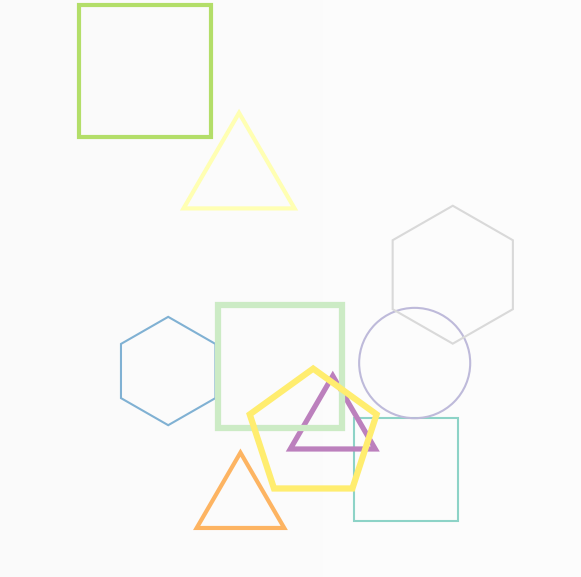[{"shape": "square", "thickness": 1, "radius": 0.44, "center": [0.699, 0.186]}, {"shape": "triangle", "thickness": 2, "radius": 0.55, "center": [0.411, 0.693]}, {"shape": "circle", "thickness": 1, "radius": 0.48, "center": [0.713, 0.371]}, {"shape": "hexagon", "thickness": 1, "radius": 0.47, "center": [0.289, 0.357]}, {"shape": "triangle", "thickness": 2, "radius": 0.43, "center": [0.414, 0.128]}, {"shape": "square", "thickness": 2, "radius": 0.57, "center": [0.25, 0.876]}, {"shape": "hexagon", "thickness": 1, "radius": 0.6, "center": [0.779, 0.523]}, {"shape": "triangle", "thickness": 2.5, "radius": 0.42, "center": [0.573, 0.264]}, {"shape": "square", "thickness": 3, "radius": 0.53, "center": [0.481, 0.364]}, {"shape": "pentagon", "thickness": 3, "radius": 0.57, "center": [0.539, 0.246]}]